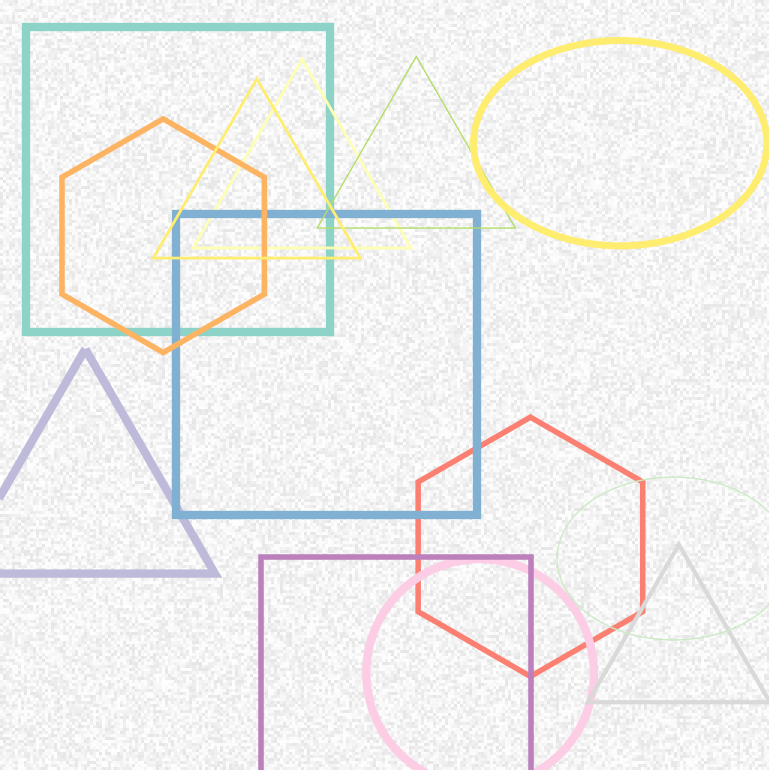[{"shape": "square", "thickness": 3, "radius": 0.99, "center": [0.231, 0.767]}, {"shape": "triangle", "thickness": 1, "radius": 0.82, "center": [0.392, 0.76]}, {"shape": "triangle", "thickness": 3, "radius": 0.97, "center": [0.111, 0.352]}, {"shape": "hexagon", "thickness": 2, "radius": 0.84, "center": [0.689, 0.29]}, {"shape": "square", "thickness": 3, "radius": 0.97, "center": [0.424, 0.527]}, {"shape": "hexagon", "thickness": 2, "radius": 0.76, "center": [0.212, 0.694]}, {"shape": "triangle", "thickness": 0.5, "radius": 0.74, "center": [0.541, 0.778]}, {"shape": "circle", "thickness": 3, "radius": 0.74, "center": [0.624, 0.126]}, {"shape": "triangle", "thickness": 1.5, "radius": 0.68, "center": [0.882, 0.156]}, {"shape": "square", "thickness": 2, "radius": 0.88, "center": [0.514, 0.101]}, {"shape": "oval", "thickness": 0.5, "radius": 0.76, "center": [0.875, 0.275]}, {"shape": "oval", "thickness": 2.5, "radius": 0.95, "center": [0.805, 0.814]}, {"shape": "triangle", "thickness": 1, "radius": 0.78, "center": [0.333, 0.742]}]